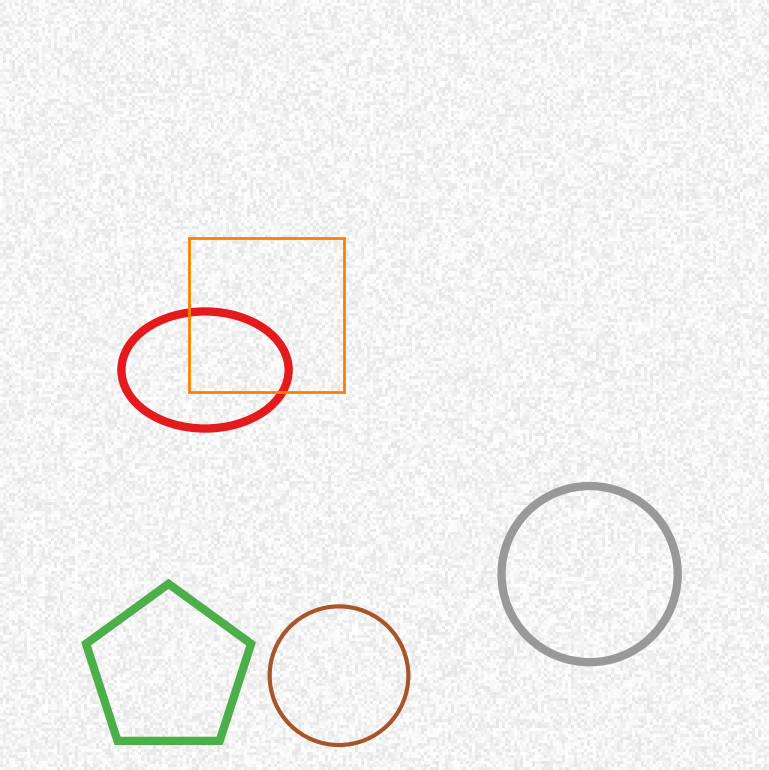[{"shape": "oval", "thickness": 3, "radius": 0.54, "center": [0.266, 0.519]}, {"shape": "pentagon", "thickness": 3, "radius": 0.56, "center": [0.219, 0.129]}, {"shape": "square", "thickness": 1, "radius": 0.5, "center": [0.346, 0.591]}, {"shape": "circle", "thickness": 1.5, "radius": 0.45, "center": [0.44, 0.122]}, {"shape": "circle", "thickness": 3, "radius": 0.57, "center": [0.766, 0.254]}]